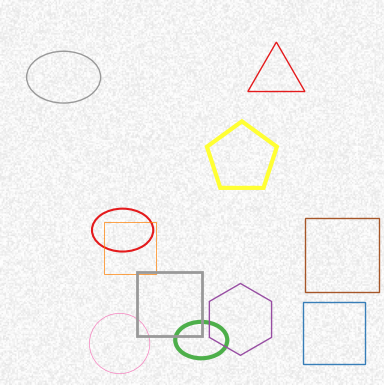[{"shape": "triangle", "thickness": 1, "radius": 0.43, "center": [0.718, 0.805]}, {"shape": "oval", "thickness": 1.5, "radius": 0.4, "center": [0.318, 0.402]}, {"shape": "square", "thickness": 1, "radius": 0.4, "center": [0.866, 0.136]}, {"shape": "oval", "thickness": 3, "radius": 0.34, "center": [0.523, 0.117]}, {"shape": "hexagon", "thickness": 1, "radius": 0.47, "center": [0.625, 0.17]}, {"shape": "square", "thickness": 0.5, "radius": 0.34, "center": [0.337, 0.356]}, {"shape": "pentagon", "thickness": 3, "radius": 0.48, "center": [0.628, 0.589]}, {"shape": "square", "thickness": 1, "radius": 0.48, "center": [0.888, 0.338]}, {"shape": "circle", "thickness": 0.5, "radius": 0.39, "center": [0.311, 0.108]}, {"shape": "square", "thickness": 2, "radius": 0.42, "center": [0.441, 0.21]}, {"shape": "oval", "thickness": 1, "radius": 0.48, "center": [0.165, 0.8]}]